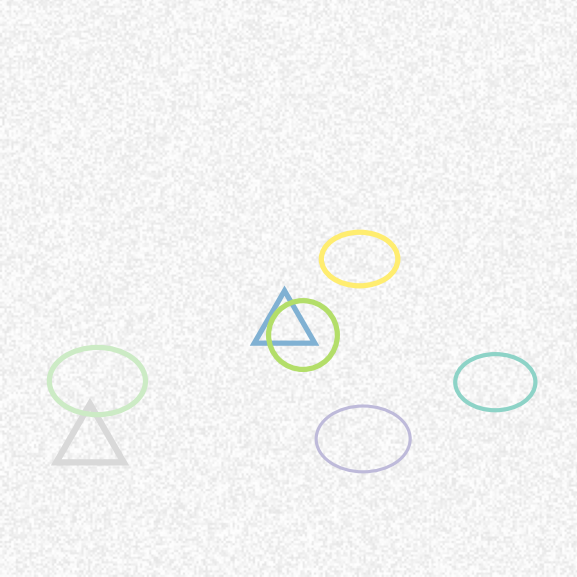[{"shape": "oval", "thickness": 2, "radius": 0.35, "center": [0.858, 0.337]}, {"shape": "oval", "thickness": 1.5, "radius": 0.41, "center": [0.629, 0.239]}, {"shape": "triangle", "thickness": 2.5, "radius": 0.3, "center": [0.493, 0.435]}, {"shape": "circle", "thickness": 2.5, "radius": 0.3, "center": [0.525, 0.419]}, {"shape": "triangle", "thickness": 3, "radius": 0.34, "center": [0.156, 0.232]}, {"shape": "oval", "thickness": 2.5, "radius": 0.42, "center": [0.169, 0.339]}, {"shape": "oval", "thickness": 2.5, "radius": 0.33, "center": [0.623, 0.551]}]